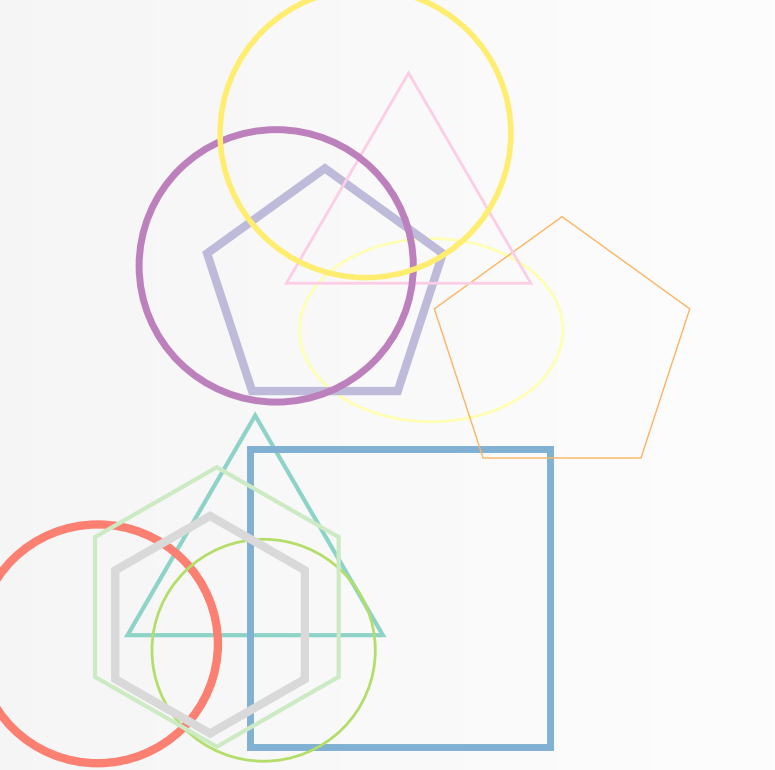[{"shape": "triangle", "thickness": 1.5, "radius": 0.95, "center": [0.329, 0.27]}, {"shape": "oval", "thickness": 1, "radius": 0.85, "center": [0.556, 0.571]}, {"shape": "pentagon", "thickness": 3, "radius": 0.8, "center": [0.419, 0.621]}, {"shape": "circle", "thickness": 3, "radius": 0.78, "center": [0.126, 0.164]}, {"shape": "square", "thickness": 2.5, "radius": 0.97, "center": [0.516, 0.224]}, {"shape": "pentagon", "thickness": 0.5, "radius": 0.87, "center": [0.725, 0.545]}, {"shape": "circle", "thickness": 1, "radius": 0.72, "center": [0.34, 0.156]}, {"shape": "triangle", "thickness": 1, "radius": 0.91, "center": [0.527, 0.723]}, {"shape": "hexagon", "thickness": 3, "radius": 0.71, "center": [0.271, 0.189]}, {"shape": "circle", "thickness": 2.5, "radius": 0.88, "center": [0.356, 0.655]}, {"shape": "hexagon", "thickness": 1.5, "radius": 0.91, "center": [0.28, 0.212]}, {"shape": "circle", "thickness": 2, "radius": 0.94, "center": [0.472, 0.827]}]